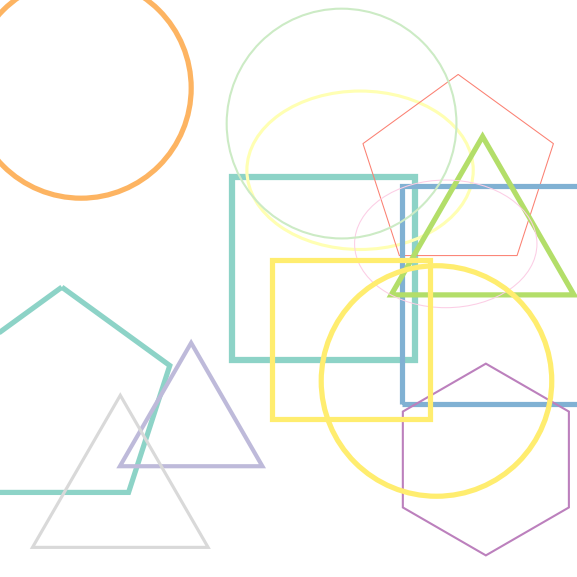[{"shape": "pentagon", "thickness": 2.5, "radius": 0.98, "center": [0.107, 0.305]}, {"shape": "square", "thickness": 3, "radius": 0.79, "center": [0.561, 0.533]}, {"shape": "oval", "thickness": 1.5, "radius": 0.98, "center": [0.623, 0.704]}, {"shape": "triangle", "thickness": 2, "radius": 0.71, "center": [0.331, 0.263]}, {"shape": "pentagon", "thickness": 0.5, "radius": 0.87, "center": [0.793, 0.697]}, {"shape": "square", "thickness": 2.5, "radius": 0.94, "center": [0.885, 0.489]}, {"shape": "circle", "thickness": 2.5, "radius": 0.95, "center": [0.14, 0.847]}, {"shape": "triangle", "thickness": 2.5, "radius": 0.91, "center": [0.836, 0.58]}, {"shape": "oval", "thickness": 0.5, "radius": 0.79, "center": [0.772, 0.577]}, {"shape": "triangle", "thickness": 1.5, "radius": 0.88, "center": [0.208, 0.139]}, {"shape": "hexagon", "thickness": 1, "radius": 0.83, "center": [0.841, 0.203]}, {"shape": "circle", "thickness": 1, "radius": 0.99, "center": [0.591, 0.785]}, {"shape": "square", "thickness": 2.5, "radius": 0.69, "center": [0.608, 0.412]}, {"shape": "circle", "thickness": 2.5, "radius": 1.0, "center": [0.756, 0.339]}]